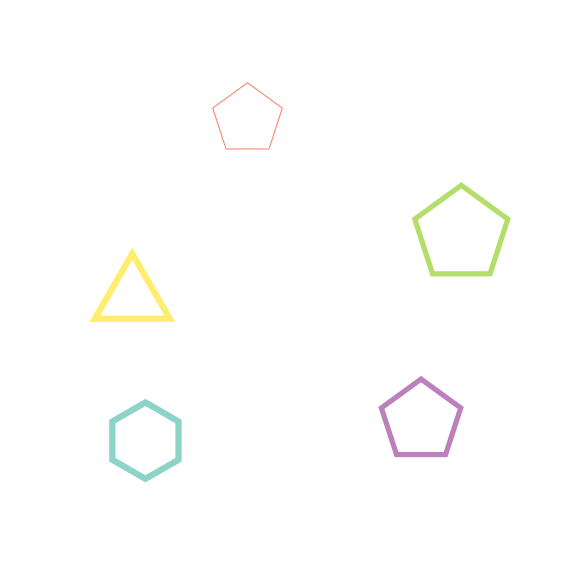[{"shape": "hexagon", "thickness": 3, "radius": 0.33, "center": [0.252, 0.236]}, {"shape": "pentagon", "thickness": 0.5, "radius": 0.32, "center": [0.429, 0.792]}, {"shape": "pentagon", "thickness": 2.5, "radius": 0.42, "center": [0.799, 0.594]}, {"shape": "pentagon", "thickness": 2.5, "radius": 0.36, "center": [0.729, 0.27]}, {"shape": "triangle", "thickness": 3, "radius": 0.38, "center": [0.229, 0.485]}]